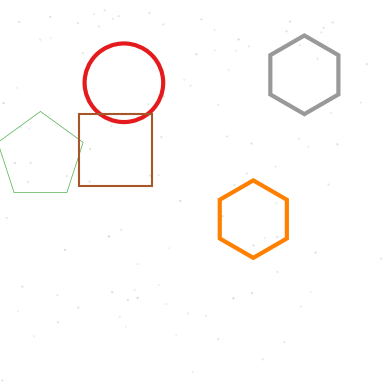[{"shape": "circle", "thickness": 3, "radius": 0.51, "center": [0.322, 0.785]}, {"shape": "pentagon", "thickness": 0.5, "radius": 0.58, "center": [0.105, 0.594]}, {"shape": "hexagon", "thickness": 3, "radius": 0.5, "center": [0.658, 0.431]}, {"shape": "square", "thickness": 1.5, "radius": 0.47, "center": [0.3, 0.61]}, {"shape": "hexagon", "thickness": 3, "radius": 0.51, "center": [0.791, 0.806]}]